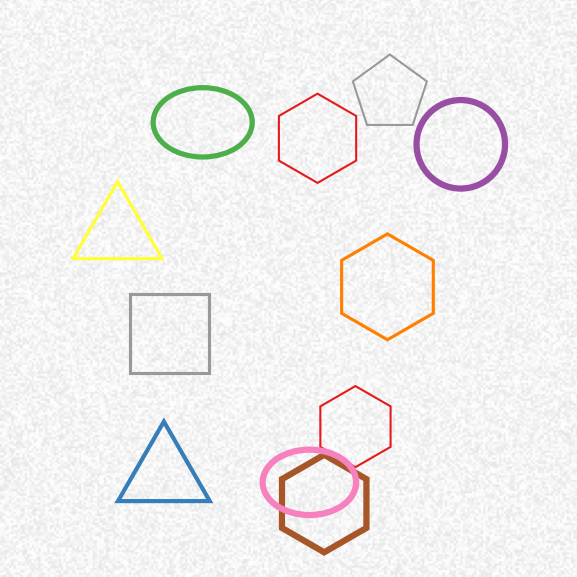[{"shape": "hexagon", "thickness": 1, "radius": 0.35, "center": [0.616, 0.26]}, {"shape": "hexagon", "thickness": 1, "radius": 0.39, "center": [0.55, 0.76]}, {"shape": "triangle", "thickness": 2, "radius": 0.46, "center": [0.284, 0.177]}, {"shape": "oval", "thickness": 2.5, "radius": 0.43, "center": [0.351, 0.787]}, {"shape": "circle", "thickness": 3, "radius": 0.38, "center": [0.798, 0.749]}, {"shape": "hexagon", "thickness": 1.5, "radius": 0.46, "center": [0.671, 0.502]}, {"shape": "triangle", "thickness": 1.5, "radius": 0.44, "center": [0.204, 0.596]}, {"shape": "hexagon", "thickness": 3, "radius": 0.42, "center": [0.561, 0.127]}, {"shape": "oval", "thickness": 3, "radius": 0.4, "center": [0.536, 0.164]}, {"shape": "square", "thickness": 1.5, "radius": 0.34, "center": [0.294, 0.422]}, {"shape": "pentagon", "thickness": 1, "radius": 0.34, "center": [0.675, 0.837]}]